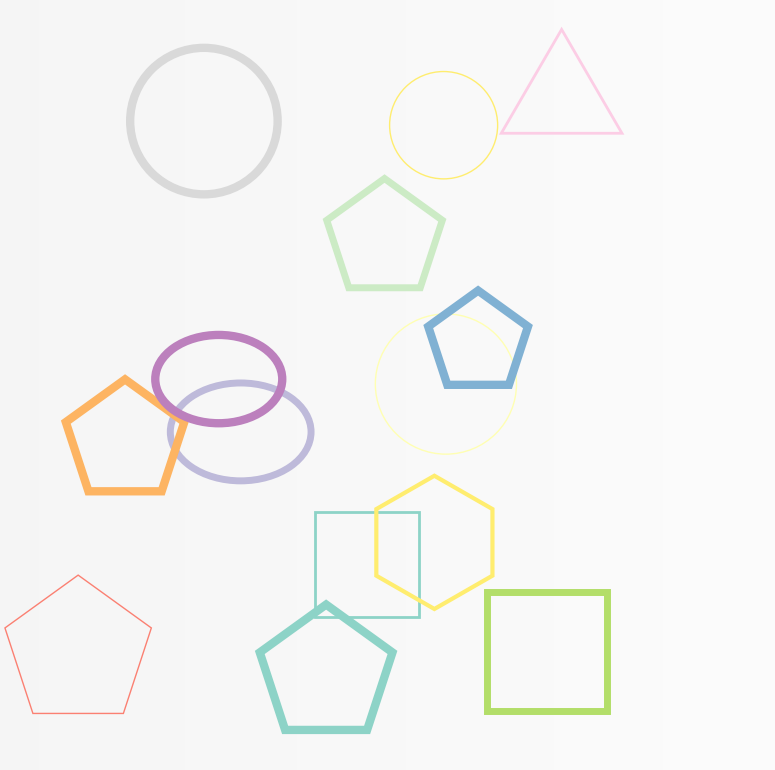[{"shape": "pentagon", "thickness": 3, "radius": 0.45, "center": [0.421, 0.125]}, {"shape": "square", "thickness": 1, "radius": 0.34, "center": [0.473, 0.267]}, {"shape": "circle", "thickness": 0.5, "radius": 0.46, "center": [0.575, 0.501]}, {"shape": "oval", "thickness": 2.5, "radius": 0.45, "center": [0.311, 0.439]}, {"shape": "pentagon", "thickness": 0.5, "radius": 0.5, "center": [0.101, 0.154]}, {"shape": "pentagon", "thickness": 3, "radius": 0.34, "center": [0.617, 0.555]}, {"shape": "pentagon", "thickness": 3, "radius": 0.4, "center": [0.161, 0.427]}, {"shape": "square", "thickness": 2.5, "radius": 0.39, "center": [0.706, 0.153]}, {"shape": "triangle", "thickness": 1, "radius": 0.45, "center": [0.725, 0.872]}, {"shape": "circle", "thickness": 3, "radius": 0.48, "center": [0.263, 0.843]}, {"shape": "oval", "thickness": 3, "radius": 0.41, "center": [0.282, 0.508]}, {"shape": "pentagon", "thickness": 2.5, "radius": 0.39, "center": [0.496, 0.69]}, {"shape": "hexagon", "thickness": 1.5, "radius": 0.43, "center": [0.561, 0.296]}, {"shape": "circle", "thickness": 0.5, "radius": 0.35, "center": [0.572, 0.837]}]